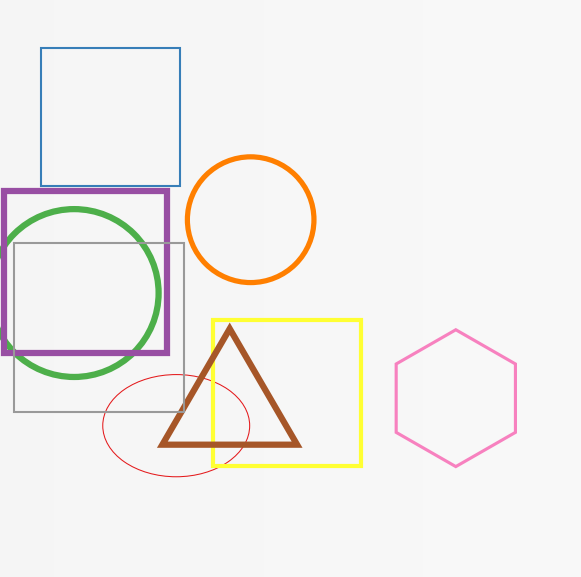[{"shape": "oval", "thickness": 0.5, "radius": 0.63, "center": [0.303, 0.262]}, {"shape": "square", "thickness": 1, "radius": 0.6, "center": [0.19, 0.796]}, {"shape": "circle", "thickness": 3, "radius": 0.73, "center": [0.128, 0.492]}, {"shape": "square", "thickness": 3, "radius": 0.7, "center": [0.147, 0.528]}, {"shape": "circle", "thickness": 2.5, "radius": 0.54, "center": [0.431, 0.619]}, {"shape": "square", "thickness": 2, "radius": 0.63, "center": [0.494, 0.318]}, {"shape": "triangle", "thickness": 3, "radius": 0.67, "center": [0.395, 0.296]}, {"shape": "hexagon", "thickness": 1.5, "radius": 0.59, "center": [0.784, 0.31]}, {"shape": "square", "thickness": 1, "radius": 0.73, "center": [0.171, 0.432]}]